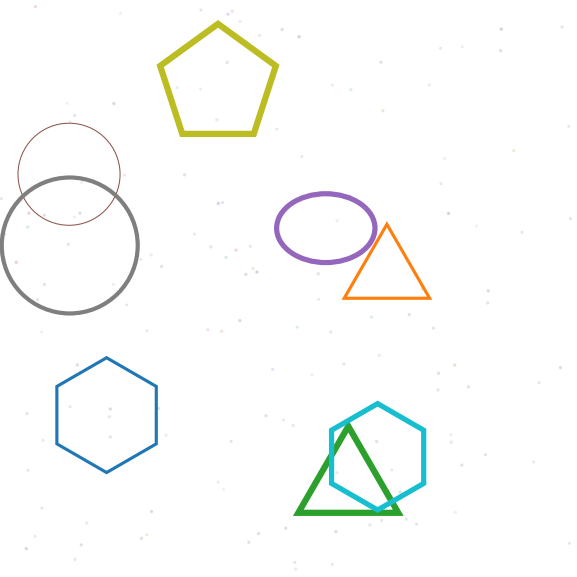[{"shape": "hexagon", "thickness": 1.5, "radius": 0.5, "center": [0.185, 0.28]}, {"shape": "triangle", "thickness": 1.5, "radius": 0.43, "center": [0.67, 0.525]}, {"shape": "triangle", "thickness": 3, "radius": 0.5, "center": [0.603, 0.161]}, {"shape": "oval", "thickness": 2.5, "radius": 0.43, "center": [0.564, 0.604]}, {"shape": "circle", "thickness": 0.5, "radius": 0.44, "center": [0.12, 0.697]}, {"shape": "circle", "thickness": 2, "radius": 0.59, "center": [0.121, 0.574]}, {"shape": "pentagon", "thickness": 3, "radius": 0.53, "center": [0.378, 0.852]}, {"shape": "hexagon", "thickness": 2.5, "radius": 0.46, "center": [0.654, 0.208]}]